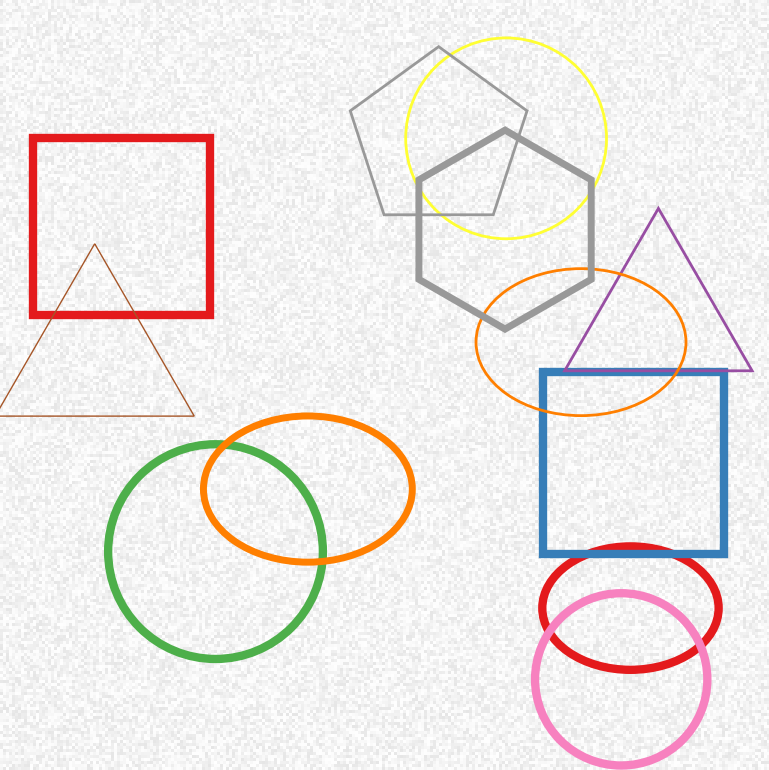[{"shape": "square", "thickness": 3, "radius": 0.58, "center": [0.158, 0.706]}, {"shape": "oval", "thickness": 3, "radius": 0.57, "center": [0.819, 0.21]}, {"shape": "square", "thickness": 3, "radius": 0.59, "center": [0.823, 0.399]}, {"shape": "circle", "thickness": 3, "radius": 0.7, "center": [0.28, 0.284]}, {"shape": "triangle", "thickness": 1, "radius": 0.7, "center": [0.855, 0.589]}, {"shape": "oval", "thickness": 1, "radius": 0.68, "center": [0.755, 0.556]}, {"shape": "oval", "thickness": 2.5, "radius": 0.68, "center": [0.4, 0.365]}, {"shape": "circle", "thickness": 1, "radius": 0.65, "center": [0.657, 0.82]}, {"shape": "triangle", "thickness": 0.5, "radius": 0.75, "center": [0.123, 0.534]}, {"shape": "circle", "thickness": 3, "radius": 0.56, "center": [0.807, 0.118]}, {"shape": "pentagon", "thickness": 1, "radius": 0.6, "center": [0.57, 0.819]}, {"shape": "hexagon", "thickness": 2.5, "radius": 0.65, "center": [0.656, 0.702]}]